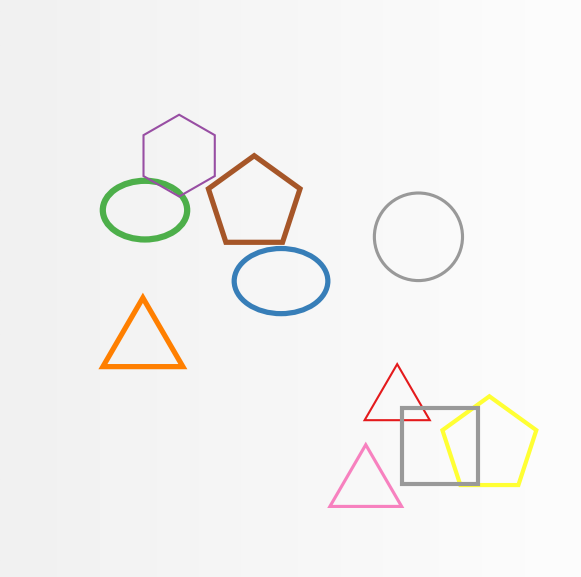[{"shape": "triangle", "thickness": 1, "radius": 0.32, "center": [0.683, 0.304]}, {"shape": "oval", "thickness": 2.5, "radius": 0.4, "center": [0.483, 0.512]}, {"shape": "oval", "thickness": 3, "radius": 0.36, "center": [0.249, 0.635]}, {"shape": "hexagon", "thickness": 1, "radius": 0.35, "center": [0.308, 0.73]}, {"shape": "triangle", "thickness": 2.5, "radius": 0.4, "center": [0.246, 0.404]}, {"shape": "pentagon", "thickness": 2, "radius": 0.42, "center": [0.842, 0.228]}, {"shape": "pentagon", "thickness": 2.5, "radius": 0.41, "center": [0.437, 0.647]}, {"shape": "triangle", "thickness": 1.5, "radius": 0.36, "center": [0.629, 0.158]}, {"shape": "circle", "thickness": 1.5, "radius": 0.38, "center": [0.72, 0.589]}, {"shape": "square", "thickness": 2, "radius": 0.33, "center": [0.757, 0.227]}]